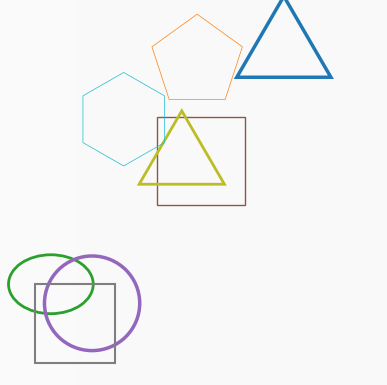[{"shape": "triangle", "thickness": 2.5, "radius": 0.7, "center": [0.732, 0.869]}, {"shape": "pentagon", "thickness": 0.5, "radius": 0.61, "center": [0.509, 0.841]}, {"shape": "oval", "thickness": 2, "radius": 0.55, "center": [0.131, 0.262]}, {"shape": "circle", "thickness": 2.5, "radius": 0.61, "center": [0.238, 0.212]}, {"shape": "square", "thickness": 1, "radius": 0.57, "center": [0.519, 0.582]}, {"shape": "square", "thickness": 1.5, "radius": 0.51, "center": [0.194, 0.159]}, {"shape": "triangle", "thickness": 2, "radius": 0.64, "center": [0.469, 0.585]}, {"shape": "hexagon", "thickness": 0.5, "radius": 0.61, "center": [0.319, 0.69]}]